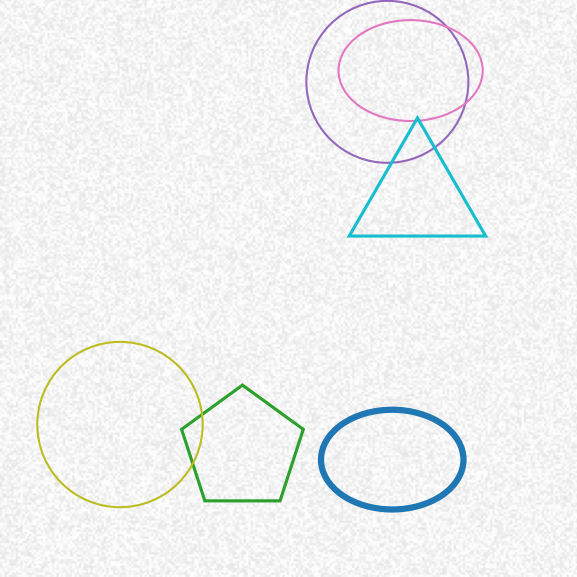[{"shape": "oval", "thickness": 3, "radius": 0.62, "center": [0.679, 0.203]}, {"shape": "pentagon", "thickness": 1.5, "radius": 0.55, "center": [0.42, 0.221]}, {"shape": "circle", "thickness": 1, "radius": 0.7, "center": [0.671, 0.857]}, {"shape": "oval", "thickness": 1, "radius": 0.62, "center": [0.711, 0.877]}, {"shape": "circle", "thickness": 1, "radius": 0.72, "center": [0.208, 0.264]}, {"shape": "triangle", "thickness": 1.5, "radius": 0.68, "center": [0.723, 0.659]}]